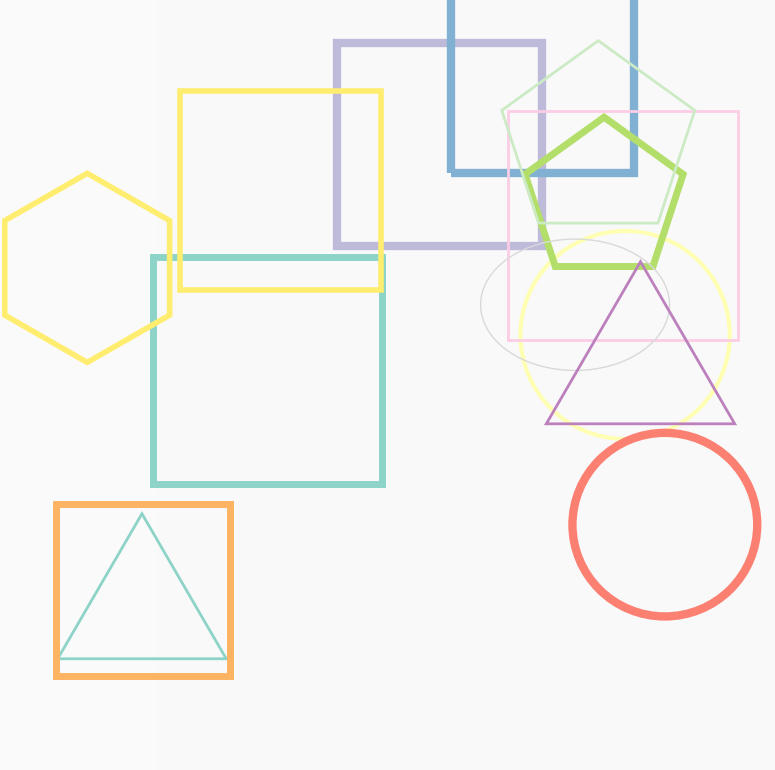[{"shape": "triangle", "thickness": 1, "radius": 0.63, "center": [0.183, 0.207]}, {"shape": "square", "thickness": 2.5, "radius": 0.74, "center": [0.345, 0.519]}, {"shape": "circle", "thickness": 1.5, "radius": 0.68, "center": [0.807, 0.565]}, {"shape": "square", "thickness": 3, "radius": 0.66, "center": [0.567, 0.812]}, {"shape": "circle", "thickness": 3, "radius": 0.6, "center": [0.858, 0.319]}, {"shape": "square", "thickness": 3, "radius": 0.59, "center": [0.7, 0.893]}, {"shape": "square", "thickness": 2.5, "radius": 0.56, "center": [0.184, 0.234]}, {"shape": "pentagon", "thickness": 2.5, "radius": 0.54, "center": [0.779, 0.741]}, {"shape": "square", "thickness": 1, "radius": 0.74, "center": [0.804, 0.707]}, {"shape": "oval", "thickness": 0.5, "radius": 0.61, "center": [0.742, 0.604]}, {"shape": "triangle", "thickness": 1, "radius": 0.7, "center": [0.826, 0.52]}, {"shape": "pentagon", "thickness": 1, "radius": 0.65, "center": [0.772, 0.816]}, {"shape": "square", "thickness": 2, "radius": 0.65, "center": [0.362, 0.753]}, {"shape": "hexagon", "thickness": 2, "radius": 0.61, "center": [0.113, 0.652]}]